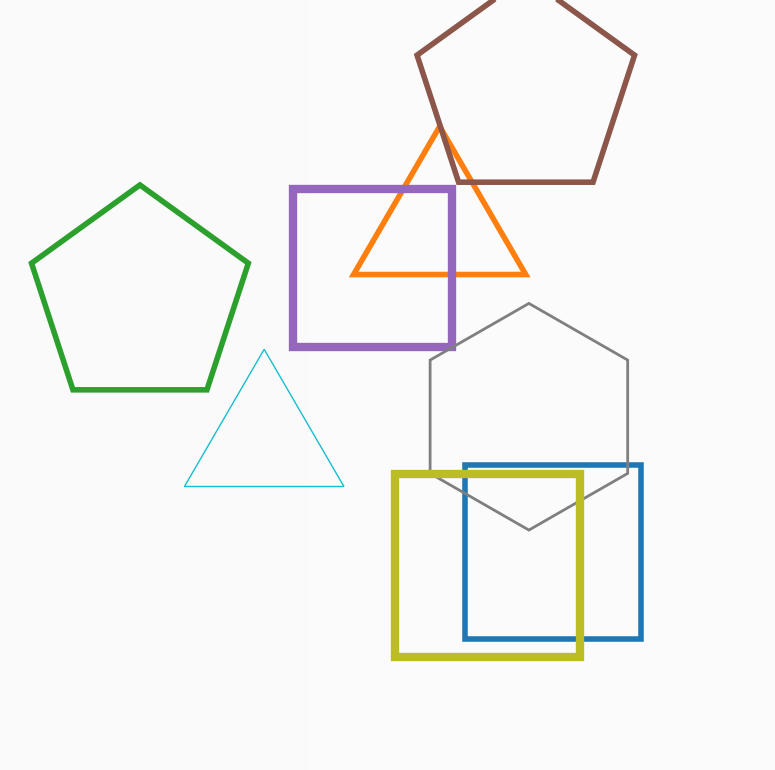[{"shape": "square", "thickness": 2, "radius": 0.57, "center": [0.714, 0.283]}, {"shape": "triangle", "thickness": 2, "radius": 0.64, "center": [0.567, 0.708]}, {"shape": "pentagon", "thickness": 2, "radius": 0.74, "center": [0.181, 0.613]}, {"shape": "square", "thickness": 3, "radius": 0.51, "center": [0.48, 0.652]}, {"shape": "pentagon", "thickness": 2, "radius": 0.74, "center": [0.678, 0.883]}, {"shape": "hexagon", "thickness": 1, "radius": 0.74, "center": [0.682, 0.459]}, {"shape": "square", "thickness": 3, "radius": 0.59, "center": [0.629, 0.265]}, {"shape": "triangle", "thickness": 0.5, "radius": 0.59, "center": [0.341, 0.428]}]